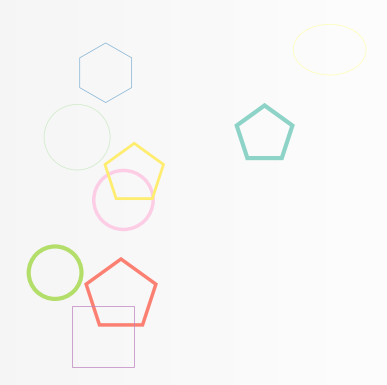[{"shape": "pentagon", "thickness": 3, "radius": 0.38, "center": [0.683, 0.651]}, {"shape": "oval", "thickness": 0.5, "radius": 0.47, "center": [0.851, 0.871]}, {"shape": "pentagon", "thickness": 2.5, "radius": 0.47, "center": [0.312, 0.233]}, {"shape": "hexagon", "thickness": 0.5, "radius": 0.39, "center": [0.273, 0.811]}, {"shape": "circle", "thickness": 3, "radius": 0.34, "center": [0.142, 0.292]}, {"shape": "circle", "thickness": 2.5, "radius": 0.38, "center": [0.319, 0.481]}, {"shape": "square", "thickness": 0.5, "radius": 0.4, "center": [0.265, 0.125]}, {"shape": "circle", "thickness": 0.5, "radius": 0.43, "center": [0.199, 0.644]}, {"shape": "pentagon", "thickness": 2, "radius": 0.4, "center": [0.346, 0.548]}]